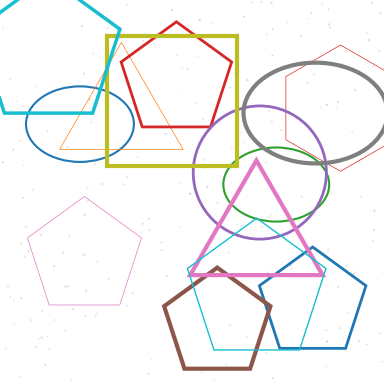[{"shape": "oval", "thickness": 1.5, "radius": 0.7, "center": [0.208, 0.678]}, {"shape": "pentagon", "thickness": 2, "radius": 0.73, "center": [0.812, 0.213]}, {"shape": "triangle", "thickness": 0.5, "radius": 0.93, "center": [0.315, 0.705]}, {"shape": "oval", "thickness": 1.5, "radius": 0.69, "center": [0.718, 0.521]}, {"shape": "hexagon", "thickness": 0.5, "radius": 0.82, "center": [0.884, 0.719]}, {"shape": "pentagon", "thickness": 2, "radius": 0.75, "center": [0.458, 0.792]}, {"shape": "circle", "thickness": 2, "radius": 0.86, "center": [0.675, 0.552]}, {"shape": "pentagon", "thickness": 3, "radius": 0.73, "center": [0.564, 0.16]}, {"shape": "triangle", "thickness": 3, "radius": 0.99, "center": [0.666, 0.385]}, {"shape": "pentagon", "thickness": 0.5, "radius": 0.78, "center": [0.219, 0.334]}, {"shape": "oval", "thickness": 3, "radius": 0.93, "center": [0.82, 0.706]}, {"shape": "square", "thickness": 3, "radius": 0.84, "center": [0.447, 0.738]}, {"shape": "pentagon", "thickness": 1, "radius": 0.95, "center": [0.667, 0.244]}, {"shape": "pentagon", "thickness": 2.5, "radius": 0.97, "center": [0.126, 0.864]}]